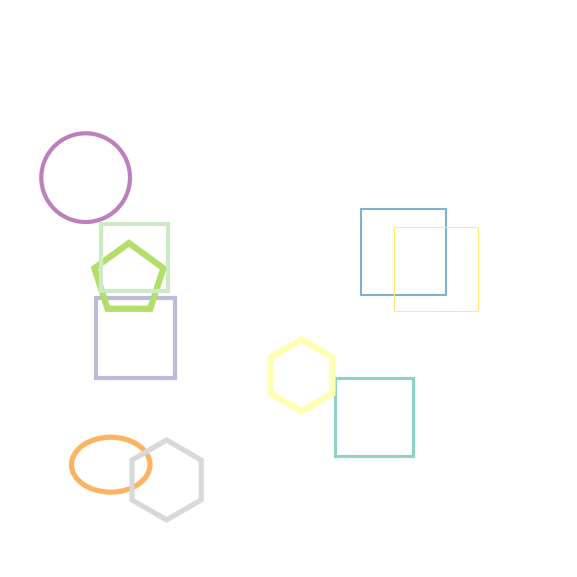[{"shape": "square", "thickness": 1.5, "radius": 0.34, "center": [0.647, 0.277]}, {"shape": "hexagon", "thickness": 3, "radius": 0.31, "center": [0.522, 0.349]}, {"shape": "square", "thickness": 2, "radius": 0.34, "center": [0.235, 0.413]}, {"shape": "square", "thickness": 1, "radius": 0.37, "center": [0.698, 0.563]}, {"shape": "oval", "thickness": 2.5, "radius": 0.34, "center": [0.192, 0.194]}, {"shape": "pentagon", "thickness": 3, "radius": 0.31, "center": [0.223, 0.515]}, {"shape": "hexagon", "thickness": 2.5, "radius": 0.35, "center": [0.288, 0.168]}, {"shape": "circle", "thickness": 2, "radius": 0.38, "center": [0.148, 0.692]}, {"shape": "square", "thickness": 2, "radius": 0.29, "center": [0.234, 0.554]}, {"shape": "square", "thickness": 0.5, "radius": 0.36, "center": [0.755, 0.533]}]